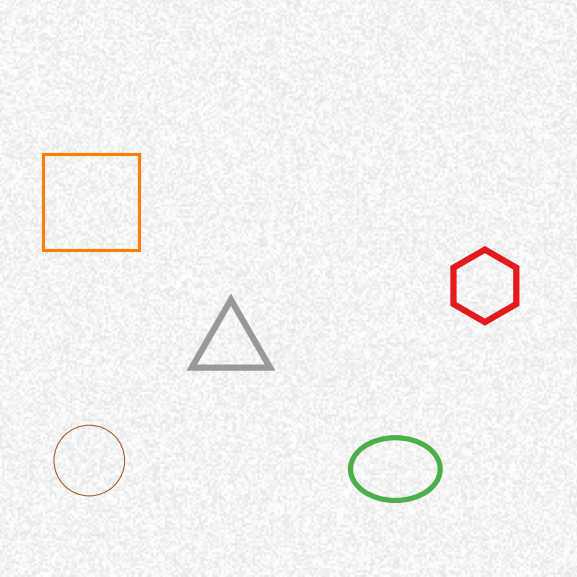[{"shape": "hexagon", "thickness": 3, "radius": 0.31, "center": [0.84, 0.504]}, {"shape": "oval", "thickness": 2.5, "radius": 0.39, "center": [0.685, 0.187]}, {"shape": "square", "thickness": 1.5, "radius": 0.42, "center": [0.157, 0.649]}, {"shape": "circle", "thickness": 0.5, "radius": 0.31, "center": [0.155, 0.202]}, {"shape": "triangle", "thickness": 3, "radius": 0.39, "center": [0.4, 0.402]}]